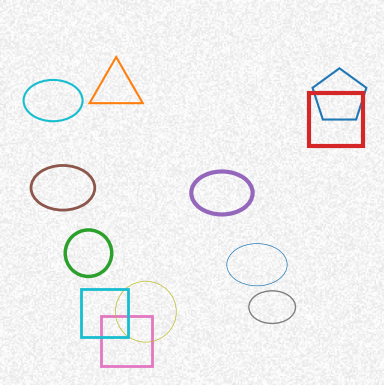[{"shape": "oval", "thickness": 0.5, "radius": 0.39, "center": [0.668, 0.312]}, {"shape": "pentagon", "thickness": 1.5, "radius": 0.37, "center": [0.882, 0.749]}, {"shape": "triangle", "thickness": 1.5, "radius": 0.4, "center": [0.302, 0.772]}, {"shape": "circle", "thickness": 2.5, "radius": 0.3, "center": [0.23, 0.342]}, {"shape": "square", "thickness": 3, "radius": 0.35, "center": [0.873, 0.689]}, {"shape": "oval", "thickness": 3, "radius": 0.4, "center": [0.577, 0.499]}, {"shape": "oval", "thickness": 2, "radius": 0.41, "center": [0.163, 0.512]}, {"shape": "square", "thickness": 2, "radius": 0.33, "center": [0.329, 0.113]}, {"shape": "oval", "thickness": 1, "radius": 0.3, "center": [0.707, 0.202]}, {"shape": "circle", "thickness": 0.5, "radius": 0.4, "center": [0.379, 0.19]}, {"shape": "oval", "thickness": 1.5, "radius": 0.38, "center": [0.138, 0.739]}, {"shape": "square", "thickness": 2, "radius": 0.31, "center": [0.272, 0.187]}]